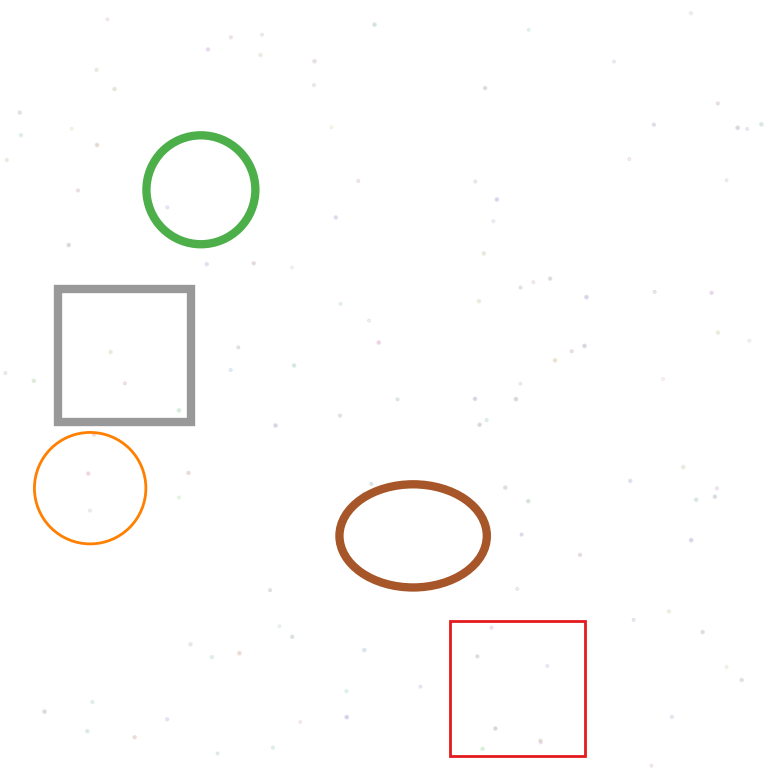[{"shape": "square", "thickness": 1, "radius": 0.44, "center": [0.672, 0.106]}, {"shape": "circle", "thickness": 3, "radius": 0.35, "center": [0.261, 0.754]}, {"shape": "circle", "thickness": 1, "radius": 0.36, "center": [0.117, 0.366]}, {"shape": "oval", "thickness": 3, "radius": 0.48, "center": [0.537, 0.304]}, {"shape": "square", "thickness": 3, "radius": 0.43, "center": [0.162, 0.538]}]